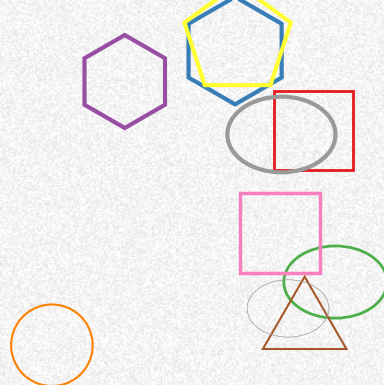[{"shape": "square", "thickness": 2, "radius": 0.51, "center": [0.813, 0.661]}, {"shape": "hexagon", "thickness": 3, "radius": 0.7, "center": [0.611, 0.868]}, {"shape": "oval", "thickness": 2, "radius": 0.67, "center": [0.871, 0.267]}, {"shape": "hexagon", "thickness": 3, "radius": 0.6, "center": [0.324, 0.788]}, {"shape": "circle", "thickness": 1.5, "radius": 0.53, "center": [0.135, 0.103]}, {"shape": "pentagon", "thickness": 3, "radius": 0.73, "center": [0.617, 0.896]}, {"shape": "triangle", "thickness": 1.5, "radius": 0.63, "center": [0.791, 0.156]}, {"shape": "square", "thickness": 2.5, "radius": 0.52, "center": [0.727, 0.395]}, {"shape": "oval", "thickness": 3, "radius": 0.7, "center": [0.731, 0.651]}, {"shape": "oval", "thickness": 0.5, "radius": 0.53, "center": [0.748, 0.199]}]